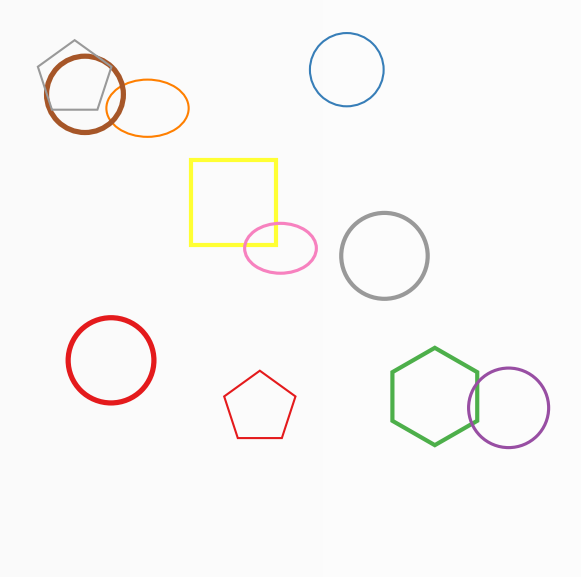[{"shape": "pentagon", "thickness": 1, "radius": 0.32, "center": [0.447, 0.293]}, {"shape": "circle", "thickness": 2.5, "radius": 0.37, "center": [0.191, 0.375]}, {"shape": "circle", "thickness": 1, "radius": 0.32, "center": [0.597, 0.878]}, {"shape": "hexagon", "thickness": 2, "radius": 0.42, "center": [0.748, 0.313]}, {"shape": "circle", "thickness": 1.5, "radius": 0.34, "center": [0.875, 0.293]}, {"shape": "oval", "thickness": 1, "radius": 0.35, "center": [0.254, 0.812]}, {"shape": "square", "thickness": 2, "radius": 0.37, "center": [0.401, 0.648]}, {"shape": "circle", "thickness": 2.5, "radius": 0.33, "center": [0.146, 0.836]}, {"shape": "oval", "thickness": 1.5, "radius": 0.31, "center": [0.483, 0.569]}, {"shape": "circle", "thickness": 2, "radius": 0.37, "center": [0.661, 0.556]}, {"shape": "pentagon", "thickness": 1, "radius": 0.33, "center": [0.128, 0.863]}]